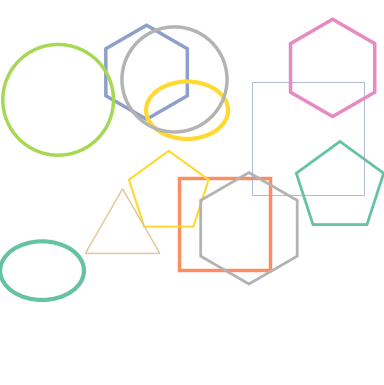[{"shape": "oval", "thickness": 3, "radius": 0.54, "center": [0.109, 0.297]}, {"shape": "pentagon", "thickness": 2, "radius": 0.6, "center": [0.883, 0.513]}, {"shape": "square", "thickness": 2.5, "radius": 0.59, "center": [0.583, 0.419]}, {"shape": "square", "thickness": 0.5, "radius": 0.73, "center": [0.8, 0.64]}, {"shape": "hexagon", "thickness": 2.5, "radius": 0.61, "center": [0.381, 0.812]}, {"shape": "hexagon", "thickness": 2.5, "radius": 0.63, "center": [0.864, 0.824]}, {"shape": "circle", "thickness": 2.5, "radius": 0.72, "center": [0.151, 0.741]}, {"shape": "oval", "thickness": 3, "radius": 0.53, "center": [0.486, 0.714]}, {"shape": "pentagon", "thickness": 1.5, "radius": 0.54, "center": [0.438, 0.499]}, {"shape": "triangle", "thickness": 1, "radius": 0.56, "center": [0.318, 0.398]}, {"shape": "circle", "thickness": 2.5, "radius": 0.68, "center": [0.453, 0.794]}, {"shape": "hexagon", "thickness": 2, "radius": 0.72, "center": [0.647, 0.407]}]